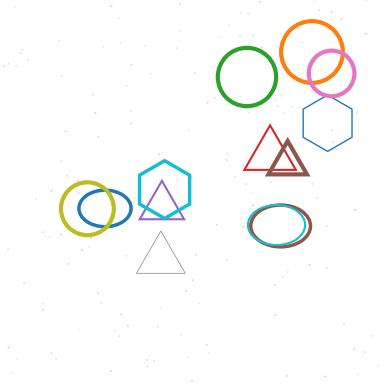[{"shape": "oval", "thickness": 2.5, "radius": 0.34, "center": [0.273, 0.459]}, {"shape": "hexagon", "thickness": 1, "radius": 0.37, "center": [0.851, 0.68]}, {"shape": "circle", "thickness": 3, "radius": 0.4, "center": [0.81, 0.865]}, {"shape": "circle", "thickness": 3, "radius": 0.38, "center": [0.641, 0.8]}, {"shape": "triangle", "thickness": 1.5, "radius": 0.39, "center": [0.702, 0.597]}, {"shape": "triangle", "thickness": 1.5, "radius": 0.33, "center": [0.421, 0.464]}, {"shape": "oval", "thickness": 2.5, "radius": 0.39, "center": [0.729, 0.413]}, {"shape": "triangle", "thickness": 3, "radius": 0.29, "center": [0.747, 0.576]}, {"shape": "circle", "thickness": 3, "radius": 0.3, "center": [0.861, 0.809]}, {"shape": "triangle", "thickness": 0.5, "radius": 0.37, "center": [0.418, 0.327]}, {"shape": "circle", "thickness": 3, "radius": 0.34, "center": [0.227, 0.458]}, {"shape": "oval", "thickness": 1.5, "radius": 0.37, "center": [0.718, 0.416]}, {"shape": "hexagon", "thickness": 2.5, "radius": 0.38, "center": [0.428, 0.508]}]